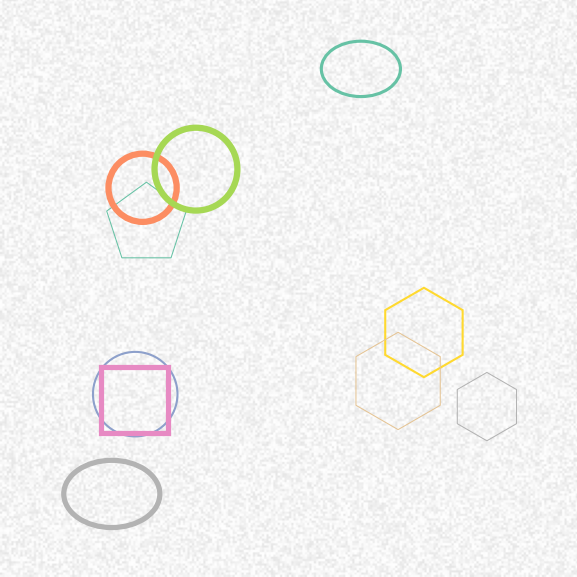[{"shape": "oval", "thickness": 1.5, "radius": 0.34, "center": [0.625, 0.88]}, {"shape": "pentagon", "thickness": 0.5, "radius": 0.36, "center": [0.254, 0.611]}, {"shape": "circle", "thickness": 3, "radius": 0.3, "center": [0.247, 0.674]}, {"shape": "circle", "thickness": 1, "radius": 0.37, "center": [0.234, 0.317]}, {"shape": "square", "thickness": 2.5, "radius": 0.29, "center": [0.233, 0.307]}, {"shape": "circle", "thickness": 3, "radius": 0.36, "center": [0.339, 0.706]}, {"shape": "hexagon", "thickness": 1, "radius": 0.39, "center": [0.734, 0.423]}, {"shape": "hexagon", "thickness": 0.5, "radius": 0.42, "center": [0.689, 0.339]}, {"shape": "oval", "thickness": 2.5, "radius": 0.42, "center": [0.194, 0.144]}, {"shape": "hexagon", "thickness": 0.5, "radius": 0.3, "center": [0.843, 0.295]}]